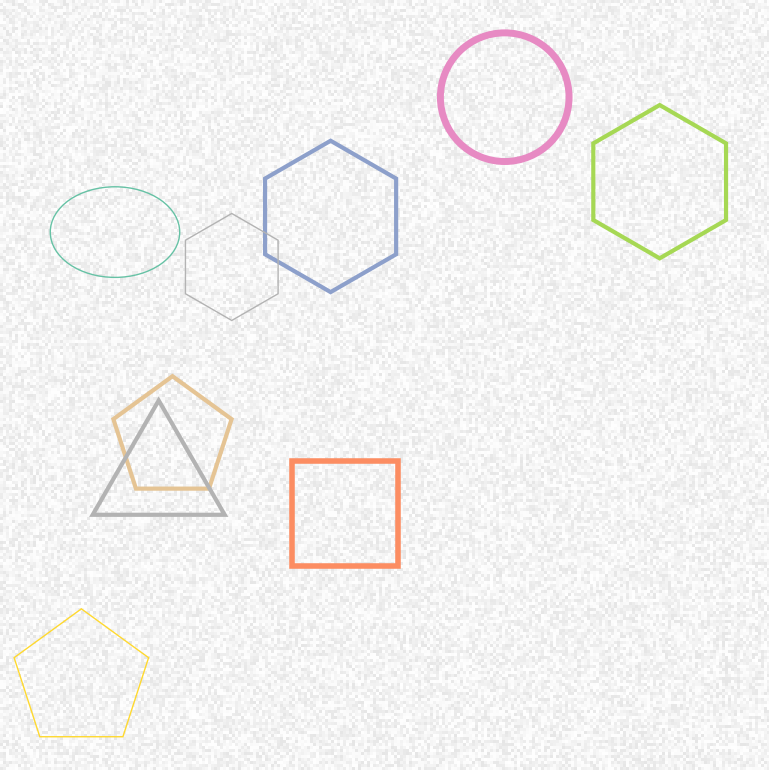[{"shape": "oval", "thickness": 0.5, "radius": 0.42, "center": [0.149, 0.699]}, {"shape": "square", "thickness": 2, "radius": 0.34, "center": [0.448, 0.333]}, {"shape": "hexagon", "thickness": 1.5, "radius": 0.49, "center": [0.429, 0.719]}, {"shape": "circle", "thickness": 2.5, "radius": 0.42, "center": [0.655, 0.874]}, {"shape": "hexagon", "thickness": 1.5, "radius": 0.5, "center": [0.857, 0.764]}, {"shape": "pentagon", "thickness": 0.5, "radius": 0.46, "center": [0.106, 0.117]}, {"shape": "pentagon", "thickness": 1.5, "radius": 0.4, "center": [0.224, 0.431]}, {"shape": "hexagon", "thickness": 0.5, "radius": 0.35, "center": [0.301, 0.653]}, {"shape": "triangle", "thickness": 1.5, "radius": 0.49, "center": [0.206, 0.381]}]